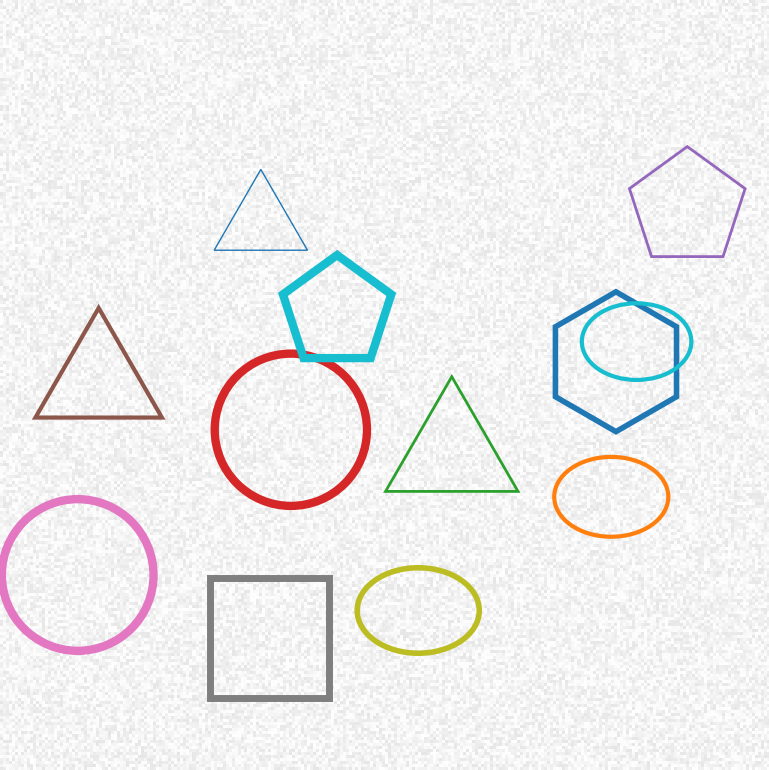[{"shape": "hexagon", "thickness": 2, "radius": 0.45, "center": [0.8, 0.53]}, {"shape": "triangle", "thickness": 0.5, "radius": 0.35, "center": [0.339, 0.71]}, {"shape": "oval", "thickness": 1.5, "radius": 0.37, "center": [0.794, 0.355]}, {"shape": "triangle", "thickness": 1, "radius": 0.5, "center": [0.587, 0.411]}, {"shape": "circle", "thickness": 3, "radius": 0.49, "center": [0.378, 0.442]}, {"shape": "pentagon", "thickness": 1, "radius": 0.39, "center": [0.893, 0.731]}, {"shape": "triangle", "thickness": 1.5, "radius": 0.47, "center": [0.128, 0.505]}, {"shape": "circle", "thickness": 3, "radius": 0.49, "center": [0.101, 0.253]}, {"shape": "square", "thickness": 2.5, "radius": 0.39, "center": [0.35, 0.172]}, {"shape": "oval", "thickness": 2, "radius": 0.4, "center": [0.543, 0.207]}, {"shape": "oval", "thickness": 1.5, "radius": 0.36, "center": [0.827, 0.556]}, {"shape": "pentagon", "thickness": 3, "radius": 0.37, "center": [0.438, 0.595]}]